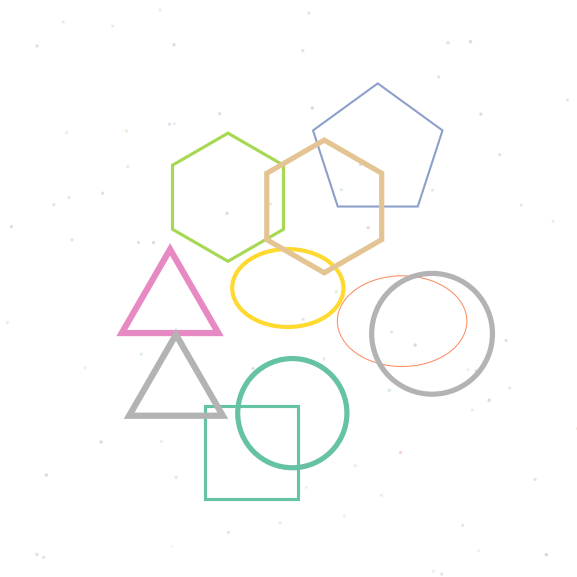[{"shape": "square", "thickness": 1.5, "radius": 0.4, "center": [0.436, 0.215]}, {"shape": "circle", "thickness": 2.5, "radius": 0.47, "center": [0.506, 0.284]}, {"shape": "oval", "thickness": 0.5, "radius": 0.56, "center": [0.696, 0.443]}, {"shape": "pentagon", "thickness": 1, "radius": 0.59, "center": [0.654, 0.737]}, {"shape": "triangle", "thickness": 3, "radius": 0.48, "center": [0.294, 0.471]}, {"shape": "hexagon", "thickness": 1.5, "radius": 0.55, "center": [0.395, 0.658]}, {"shape": "oval", "thickness": 2, "radius": 0.48, "center": [0.498, 0.5]}, {"shape": "hexagon", "thickness": 2.5, "radius": 0.57, "center": [0.561, 0.642]}, {"shape": "triangle", "thickness": 3, "radius": 0.47, "center": [0.305, 0.326]}, {"shape": "circle", "thickness": 2.5, "radius": 0.52, "center": [0.748, 0.421]}]